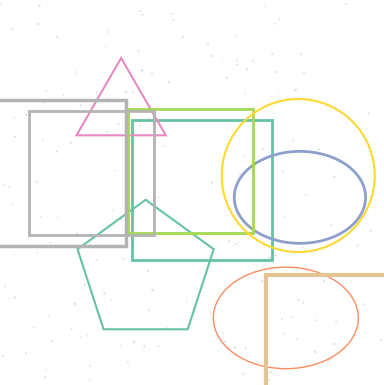[{"shape": "square", "thickness": 2, "radius": 0.91, "center": [0.526, 0.508]}, {"shape": "pentagon", "thickness": 1.5, "radius": 0.93, "center": [0.378, 0.295]}, {"shape": "oval", "thickness": 1, "radius": 0.94, "center": [0.742, 0.174]}, {"shape": "oval", "thickness": 2, "radius": 0.85, "center": [0.779, 0.487]}, {"shape": "triangle", "thickness": 1.5, "radius": 0.67, "center": [0.315, 0.716]}, {"shape": "square", "thickness": 2, "radius": 0.81, "center": [0.495, 0.556]}, {"shape": "circle", "thickness": 1.5, "radius": 0.99, "center": [0.775, 0.544]}, {"shape": "square", "thickness": 3, "radius": 0.92, "center": [0.876, 0.101]}, {"shape": "square", "thickness": 2.5, "radius": 0.95, "center": [0.137, 0.551]}, {"shape": "square", "thickness": 2, "radius": 0.81, "center": [0.238, 0.55]}]